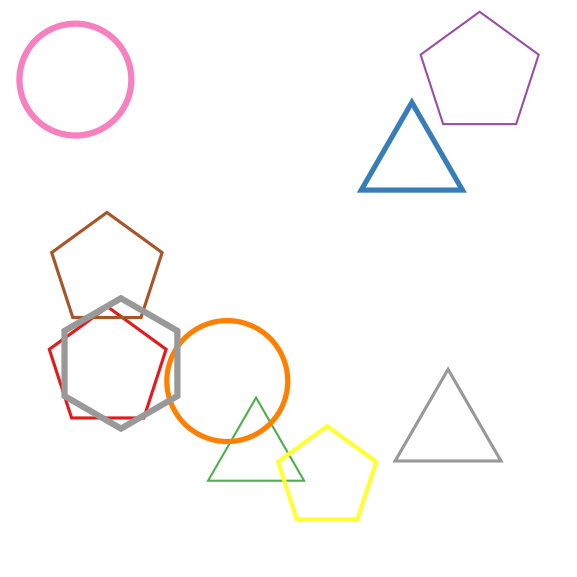[{"shape": "pentagon", "thickness": 1.5, "radius": 0.53, "center": [0.187, 0.361]}, {"shape": "triangle", "thickness": 2.5, "radius": 0.51, "center": [0.713, 0.721]}, {"shape": "triangle", "thickness": 1, "radius": 0.48, "center": [0.443, 0.215]}, {"shape": "pentagon", "thickness": 1, "radius": 0.54, "center": [0.831, 0.871]}, {"shape": "circle", "thickness": 2.5, "radius": 0.52, "center": [0.394, 0.339]}, {"shape": "pentagon", "thickness": 2, "radius": 0.45, "center": [0.567, 0.172]}, {"shape": "pentagon", "thickness": 1.5, "radius": 0.5, "center": [0.185, 0.531]}, {"shape": "circle", "thickness": 3, "radius": 0.48, "center": [0.131, 0.861]}, {"shape": "triangle", "thickness": 1.5, "radius": 0.53, "center": [0.776, 0.254]}, {"shape": "hexagon", "thickness": 3, "radius": 0.56, "center": [0.209, 0.37]}]